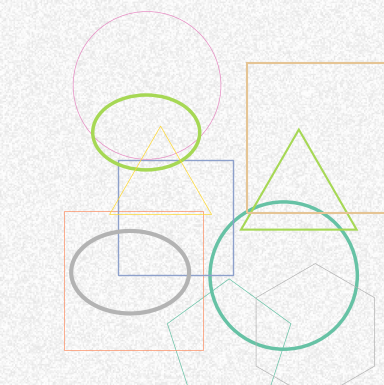[{"shape": "pentagon", "thickness": 0.5, "radius": 0.84, "center": [0.595, 0.107]}, {"shape": "circle", "thickness": 2.5, "radius": 0.96, "center": [0.737, 0.284]}, {"shape": "square", "thickness": 0.5, "radius": 0.9, "center": [0.348, 0.272]}, {"shape": "square", "thickness": 1, "radius": 0.75, "center": [0.455, 0.436]}, {"shape": "circle", "thickness": 0.5, "radius": 0.96, "center": [0.382, 0.778]}, {"shape": "triangle", "thickness": 1.5, "radius": 0.87, "center": [0.776, 0.49]}, {"shape": "oval", "thickness": 2.5, "radius": 0.69, "center": [0.38, 0.656]}, {"shape": "triangle", "thickness": 0.5, "radius": 0.76, "center": [0.417, 0.519]}, {"shape": "square", "thickness": 1.5, "radius": 0.98, "center": [0.837, 0.641]}, {"shape": "oval", "thickness": 3, "radius": 0.77, "center": [0.338, 0.293]}, {"shape": "hexagon", "thickness": 0.5, "radius": 0.89, "center": [0.819, 0.138]}]